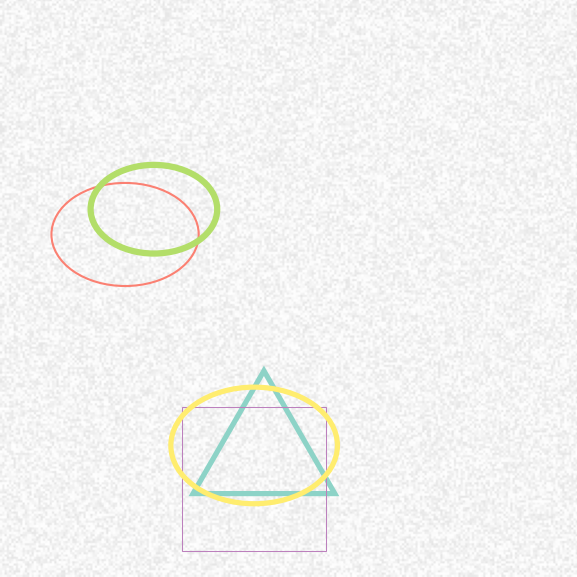[{"shape": "triangle", "thickness": 2.5, "radius": 0.71, "center": [0.457, 0.215]}, {"shape": "oval", "thickness": 1, "radius": 0.64, "center": [0.217, 0.593]}, {"shape": "oval", "thickness": 3, "radius": 0.55, "center": [0.267, 0.637]}, {"shape": "square", "thickness": 0.5, "radius": 0.62, "center": [0.44, 0.17]}, {"shape": "oval", "thickness": 2.5, "radius": 0.72, "center": [0.44, 0.228]}]